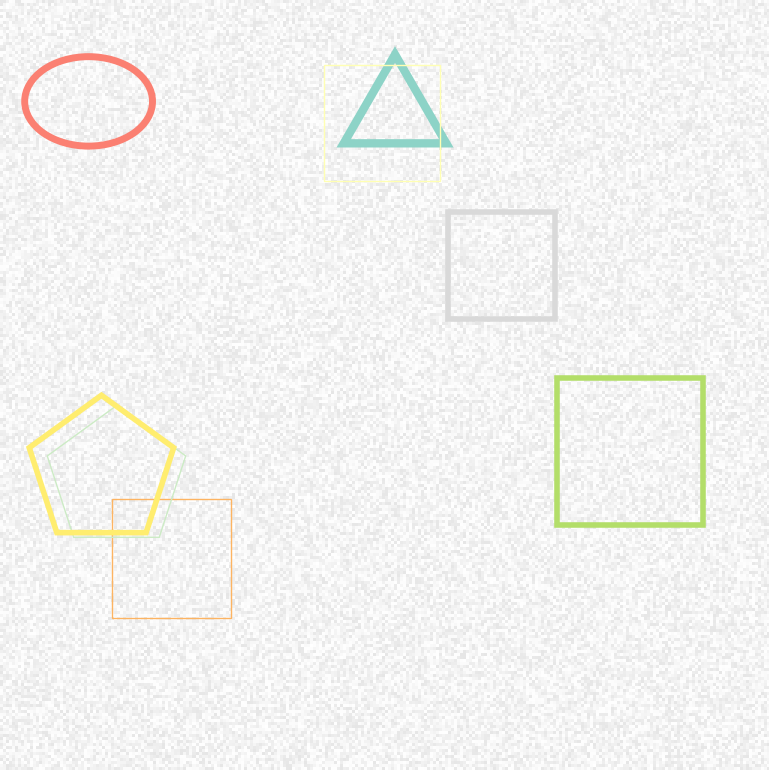[{"shape": "triangle", "thickness": 3, "radius": 0.38, "center": [0.513, 0.852]}, {"shape": "square", "thickness": 0.5, "radius": 0.38, "center": [0.496, 0.84]}, {"shape": "oval", "thickness": 2.5, "radius": 0.41, "center": [0.115, 0.868]}, {"shape": "square", "thickness": 0.5, "radius": 0.39, "center": [0.223, 0.274]}, {"shape": "square", "thickness": 2, "radius": 0.48, "center": [0.818, 0.414]}, {"shape": "square", "thickness": 2, "radius": 0.35, "center": [0.651, 0.656]}, {"shape": "pentagon", "thickness": 0.5, "radius": 0.47, "center": [0.151, 0.379]}, {"shape": "pentagon", "thickness": 2, "radius": 0.49, "center": [0.132, 0.388]}]